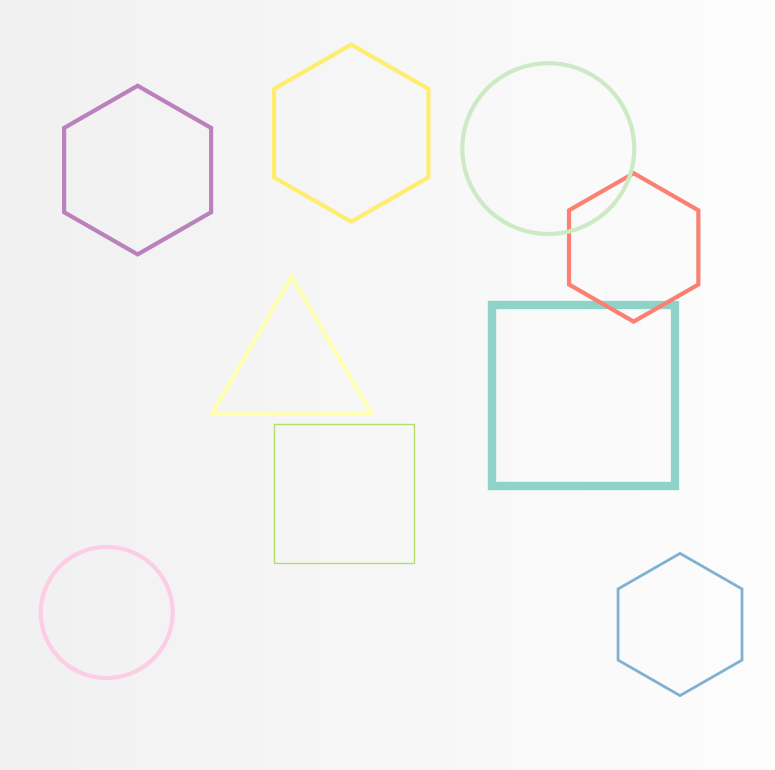[{"shape": "square", "thickness": 3, "radius": 0.59, "center": [0.753, 0.486]}, {"shape": "triangle", "thickness": 1.5, "radius": 0.59, "center": [0.376, 0.522]}, {"shape": "hexagon", "thickness": 1.5, "radius": 0.48, "center": [0.818, 0.679]}, {"shape": "hexagon", "thickness": 1, "radius": 0.46, "center": [0.877, 0.189]}, {"shape": "square", "thickness": 0.5, "radius": 0.45, "center": [0.444, 0.36]}, {"shape": "circle", "thickness": 1.5, "radius": 0.43, "center": [0.138, 0.205]}, {"shape": "hexagon", "thickness": 1.5, "radius": 0.55, "center": [0.178, 0.779]}, {"shape": "circle", "thickness": 1.5, "radius": 0.55, "center": [0.707, 0.807]}, {"shape": "hexagon", "thickness": 1.5, "radius": 0.57, "center": [0.453, 0.827]}]